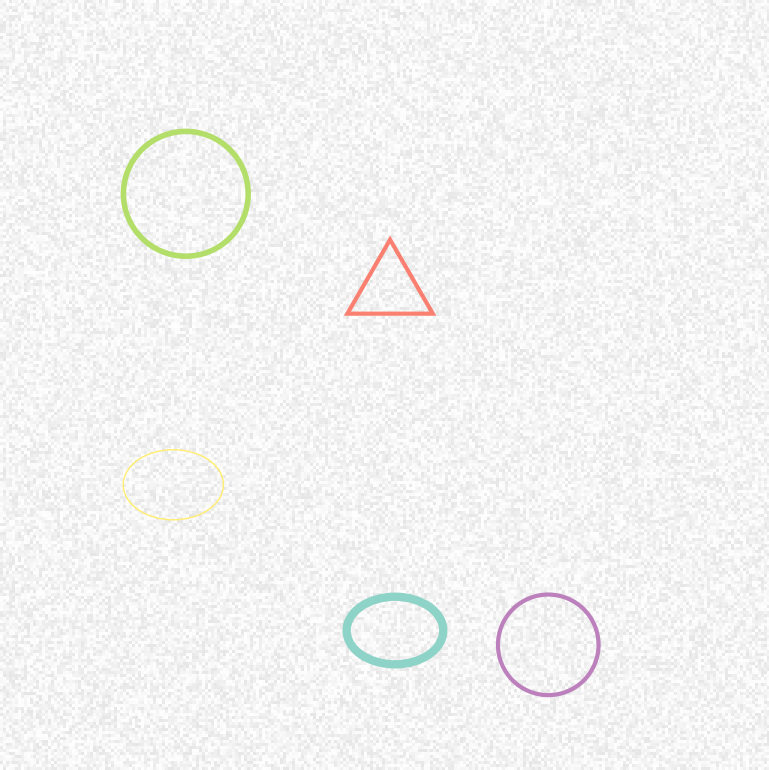[{"shape": "oval", "thickness": 3, "radius": 0.31, "center": [0.513, 0.181]}, {"shape": "triangle", "thickness": 1.5, "radius": 0.32, "center": [0.507, 0.625]}, {"shape": "circle", "thickness": 2, "radius": 0.41, "center": [0.241, 0.748]}, {"shape": "circle", "thickness": 1.5, "radius": 0.33, "center": [0.712, 0.163]}, {"shape": "oval", "thickness": 0.5, "radius": 0.33, "center": [0.225, 0.37]}]